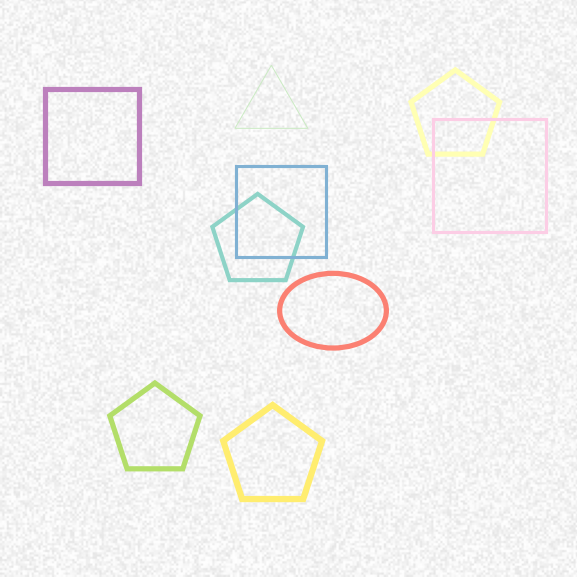[{"shape": "pentagon", "thickness": 2, "radius": 0.41, "center": [0.446, 0.581]}, {"shape": "pentagon", "thickness": 2.5, "radius": 0.4, "center": [0.788, 0.797]}, {"shape": "oval", "thickness": 2.5, "radius": 0.46, "center": [0.577, 0.461]}, {"shape": "square", "thickness": 1.5, "radius": 0.39, "center": [0.487, 0.633]}, {"shape": "pentagon", "thickness": 2.5, "radius": 0.41, "center": [0.268, 0.254]}, {"shape": "square", "thickness": 1.5, "radius": 0.49, "center": [0.848, 0.695]}, {"shape": "square", "thickness": 2.5, "radius": 0.41, "center": [0.159, 0.764]}, {"shape": "triangle", "thickness": 0.5, "radius": 0.36, "center": [0.47, 0.813]}, {"shape": "pentagon", "thickness": 3, "radius": 0.45, "center": [0.472, 0.208]}]